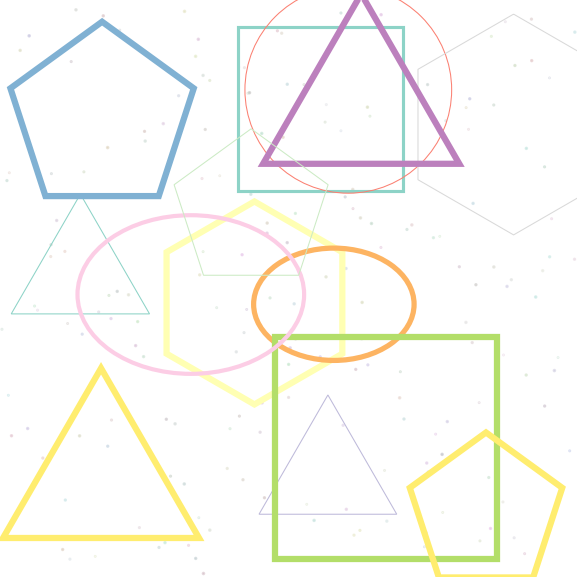[{"shape": "triangle", "thickness": 0.5, "radius": 0.69, "center": [0.139, 0.525]}, {"shape": "square", "thickness": 1.5, "radius": 0.71, "center": [0.555, 0.811]}, {"shape": "hexagon", "thickness": 3, "radius": 0.88, "center": [0.441, 0.475]}, {"shape": "triangle", "thickness": 0.5, "radius": 0.69, "center": [0.568, 0.178]}, {"shape": "circle", "thickness": 0.5, "radius": 0.89, "center": [0.603, 0.844]}, {"shape": "pentagon", "thickness": 3, "radius": 0.83, "center": [0.177, 0.795]}, {"shape": "oval", "thickness": 2.5, "radius": 0.69, "center": [0.578, 0.472]}, {"shape": "square", "thickness": 3, "radius": 0.96, "center": [0.668, 0.223]}, {"shape": "oval", "thickness": 2, "radius": 0.98, "center": [0.33, 0.489]}, {"shape": "hexagon", "thickness": 0.5, "radius": 0.96, "center": [0.889, 0.784]}, {"shape": "triangle", "thickness": 3, "radius": 0.98, "center": [0.625, 0.814]}, {"shape": "pentagon", "thickness": 0.5, "radius": 0.7, "center": [0.435, 0.636]}, {"shape": "pentagon", "thickness": 3, "radius": 0.69, "center": [0.842, 0.111]}, {"shape": "triangle", "thickness": 3, "radius": 0.98, "center": [0.175, 0.166]}]